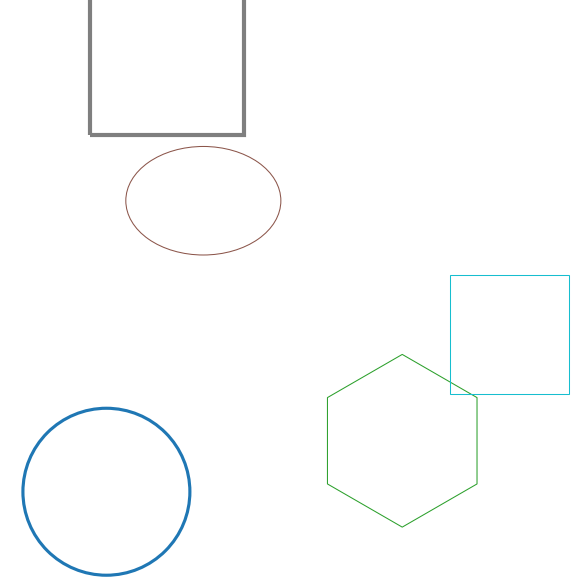[{"shape": "circle", "thickness": 1.5, "radius": 0.72, "center": [0.184, 0.148]}, {"shape": "hexagon", "thickness": 0.5, "radius": 0.75, "center": [0.697, 0.236]}, {"shape": "oval", "thickness": 0.5, "radius": 0.67, "center": [0.352, 0.652]}, {"shape": "square", "thickness": 2, "radius": 0.67, "center": [0.29, 0.899]}, {"shape": "square", "thickness": 0.5, "radius": 0.52, "center": [0.883, 0.42]}]